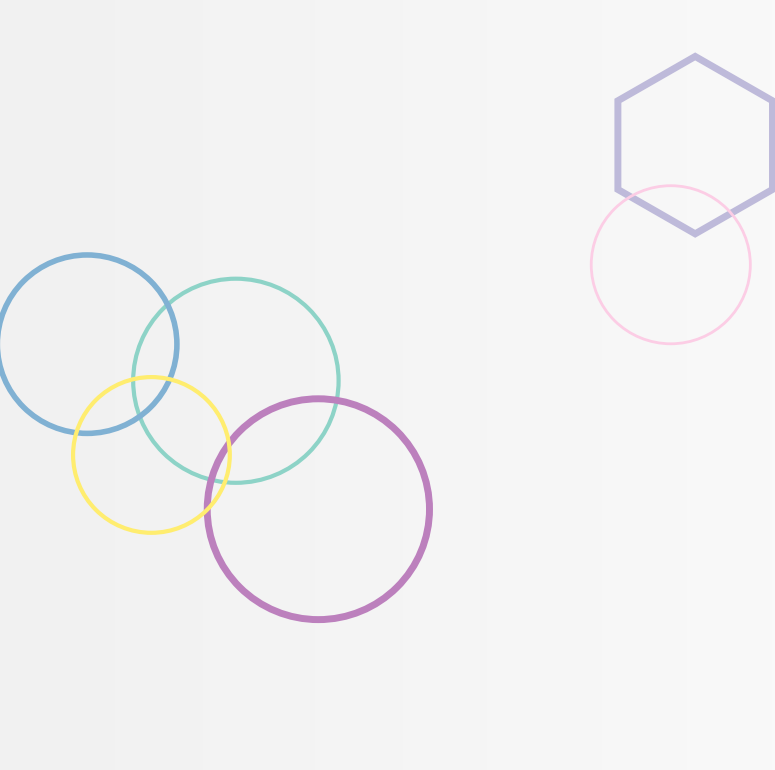[{"shape": "circle", "thickness": 1.5, "radius": 0.66, "center": [0.304, 0.506]}, {"shape": "hexagon", "thickness": 2.5, "radius": 0.58, "center": [0.897, 0.812]}, {"shape": "circle", "thickness": 2, "radius": 0.58, "center": [0.112, 0.553]}, {"shape": "circle", "thickness": 1, "radius": 0.51, "center": [0.866, 0.656]}, {"shape": "circle", "thickness": 2.5, "radius": 0.72, "center": [0.411, 0.339]}, {"shape": "circle", "thickness": 1.5, "radius": 0.51, "center": [0.195, 0.409]}]